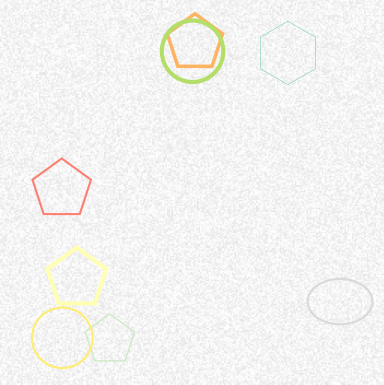[{"shape": "hexagon", "thickness": 0.5, "radius": 0.41, "center": [0.748, 0.862]}, {"shape": "pentagon", "thickness": 3, "radius": 0.4, "center": [0.2, 0.277]}, {"shape": "pentagon", "thickness": 1.5, "radius": 0.4, "center": [0.16, 0.509]}, {"shape": "pentagon", "thickness": 2.5, "radius": 0.38, "center": [0.506, 0.889]}, {"shape": "circle", "thickness": 3, "radius": 0.4, "center": [0.5, 0.867]}, {"shape": "oval", "thickness": 1.5, "radius": 0.42, "center": [0.883, 0.217]}, {"shape": "pentagon", "thickness": 1, "radius": 0.34, "center": [0.285, 0.117]}, {"shape": "circle", "thickness": 1.5, "radius": 0.39, "center": [0.162, 0.123]}]